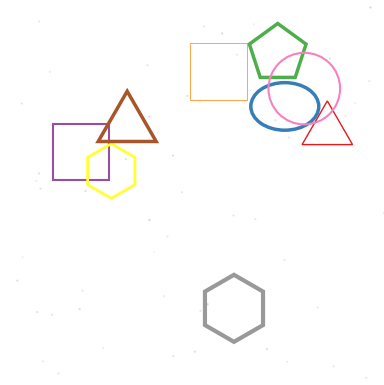[{"shape": "triangle", "thickness": 1, "radius": 0.38, "center": [0.85, 0.662]}, {"shape": "oval", "thickness": 2.5, "radius": 0.44, "center": [0.74, 0.724]}, {"shape": "pentagon", "thickness": 2.5, "radius": 0.39, "center": [0.721, 0.862]}, {"shape": "square", "thickness": 1.5, "radius": 0.37, "center": [0.211, 0.604]}, {"shape": "square", "thickness": 0.5, "radius": 0.37, "center": [0.567, 0.814]}, {"shape": "hexagon", "thickness": 2, "radius": 0.35, "center": [0.289, 0.556]}, {"shape": "triangle", "thickness": 2.5, "radius": 0.43, "center": [0.33, 0.676]}, {"shape": "circle", "thickness": 1.5, "radius": 0.47, "center": [0.79, 0.77]}, {"shape": "hexagon", "thickness": 3, "radius": 0.44, "center": [0.608, 0.199]}]